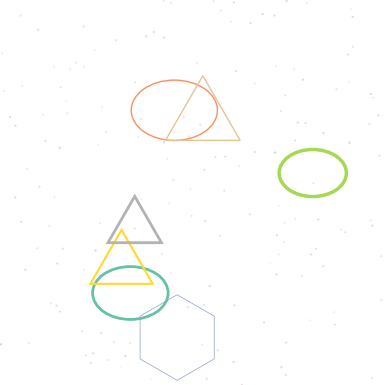[{"shape": "oval", "thickness": 2, "radius": 0.49, "center": [0.339, 0.239]}, {"shape": "oval", "thickness": 1, "radius": 0.56, "center": [0.453, 0.714]}, {"shape": "hexagon", "thickness": 0.5, "radius": 0.56, "center": [0.46, 0.123]}, {"shape": "oval", "thickness": 2.5, "radius": 0.44, "center": [0.812, 0.551]}, {"shape": "triangle", "thickness": 1.5, "radius": 0.47, "center": [0.316, 0.309]}, {"shape": "triangle", "thickness": 1, "radius": 0.56, "center": [0.527, 0.691]}, {"shape": "triangle", "thickness": 2, "radius": 0.4, "center": [0.35, 0.41]}]